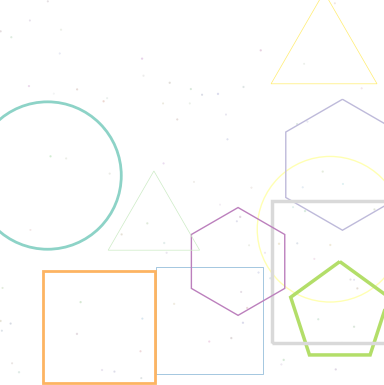[{"shape": "circle", "thickness": 2, "radius": 0.96, "center": [0.124, 0.544]}, {"shape": "circle", "thickness": 1, "radius": 0.95, "center": [0.857, 0.405]}, {"shape": "hexagon", "thickness": 1, "radius": 0.85, "center": [0.89, 0.572]}, {"shape": "square", "thickness": 0.5, "radius": 0.7, "center": [0.544, 0.168]}, {"shape": "square", "thickness": 2, "radius": 0.73, "center": [0.257, 0.151]}, {"shape": "pentagon", "thickness": 2.5, "radius": 0.67, "center": [0.883, 0.187]}, {"shape": "square", "thickness": 2.5, "radius": 0.92, "center": [0.892, 0.293]}, {"shape": "hexagon", "thickness": 1, "radius": 0.7, "center": [0.618, 0.321]}, {"shape": "triangle", "thickness": 0.5, "radius": 0.69, "center": [0.4, 0.419]}, {"shape": "triangle", "thickness": 0.5, "radius": 0.79, "center": [0.842, 0.862]}]